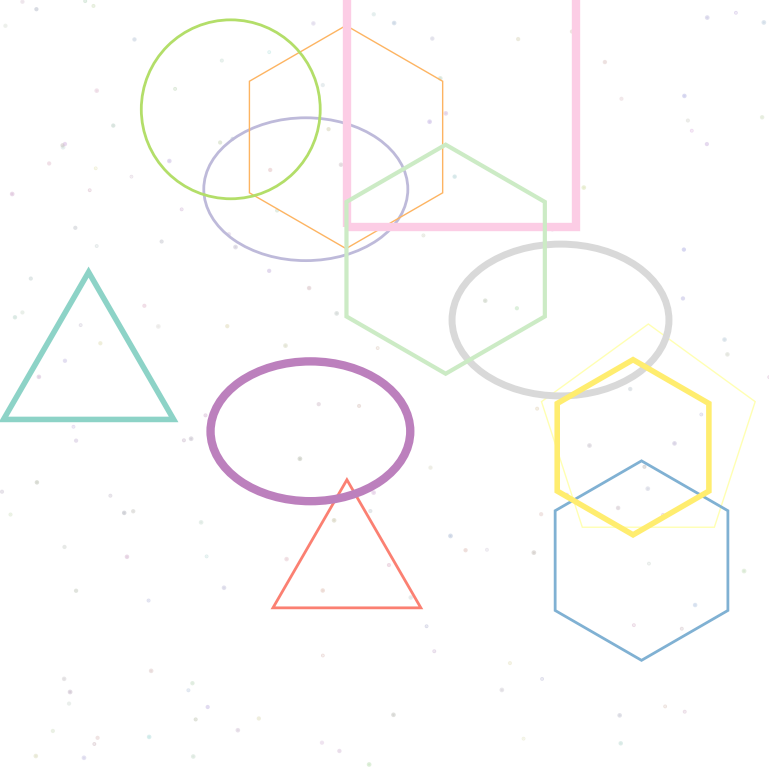[{"shape": "triangle", "thickness": 2, "radius": 0.64, "center": [0.115, 0.519]}, {"shape": "pentagon", "thickness": 0.5, "radius": 0.73, "center": [0.842, 0.433]}, {"shape": "oval", "thickness": 1, "radius": 0.66, "center": [0.397, 0.754]}, {"shape": "triangle", "thickness": 1, "radius": 0.55, "center": [0.451, 0.266]}, {"shape": "hexagon", "thickness": 1, "radius": 0.65, "center": [0.833, 0.272]}, {"shape": "hexagon", "thickness": 0.5, "radius": 0.72, "center": [0.449, 0.822]}, {"shape": "circle", "thickness": 1, "radius": 0.58, "center": [0.3, 0.858]}, {"shape": "square", "thickness": 3, "radius": 0.74, "center": [0.599, 0.854]}, {"shape": "oval", "thickness": 2.5, "radius": 0.7, "center": [0.728, 0.584]}, {"shape": "oval", "thickness": 3, "radius": 0.65, "center": [0.403, 0.44]}, {"shape": "hexagon", "thickness": 1.5, "radius": 0.74, "center": [0.579, 0.663]}, {"shape": "hexagon", "thickness": 2, "radius": 0.57, "center": [0.822, 0.419]}]